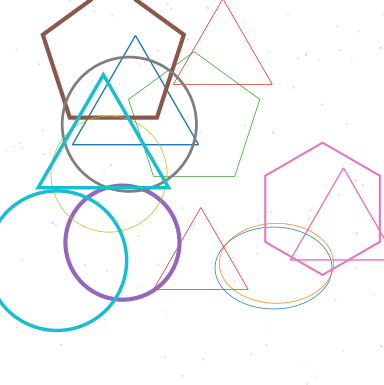[{"shape": "oval", "thickness": 0.5, "radius": 0.76, "center": [0.71, 0.304]}, {"shape": "triangle", "thickness": 1, "radius": 0.95, "center": [0.352, 0.719]}, {"shape": "oval", "thickness": 0.5, "radius": 0.74, "center": [0.718, 0.316]}, {"shape": "pentagon", "thickness": 0.5, "radius": 0.9, "center": [0.504, 0.686]}, {"shape": "triangle", "thickness": 0.5, "radius": 0.71, "center": [0.522, 0.319]}, {"shape": "triangle", "thickness": 0.5, "radius": 0.74, "center": [0.579, 0.855]}, {"shape": "circle", "thickness": 3, "radius": 0.74, "center": [0.318, 0.37]}, {"shape": "pentagon", "thickness": 3, "radius": 0.96, "center": [0.294, 0.85]}, {"shape": "triangle", "thickness": 1, "radius": 0.8, "center": [0.892, 0.405]}, {"shape": "hexagon", "thickness": 1.5, "radius": 0.86, "center": [0.838, 0.458]}, {"shape": "circle", "thickness": 2, "radius": 0.87, "center": [0.336, 0.677]}, {"shape": "circle", "thickness": 0.5, "radius": 0.75, "center": [0.283, 0.548]}, {"shape": "triangle", "thickness": 2.5, "radius": 0.98, "center": [0.268, 0.61]}, {"shape": "circle", "thickness": 2.5, "radius": 0.91, "center": [0.148, 0.323]}]